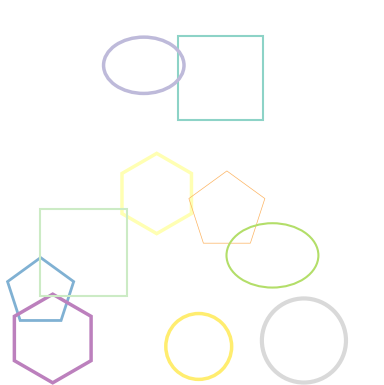[{"shape": "square", "thickness": 1.5, "radius": 0.55, "center": [0.573, 0.797]}, {"shape": "hexagon", "thickness": 2.5, "radius": 0.52, "center": [0.407, 0.497]}, {"shape": "oval", "thickness": 2.5, "radius": 0.52, "center": [0.373, 0.83]}, {"shape": "pentagon", "thickness": 2, "radius": 0.45, "center": [0.105, 0.241]}, {"shape": "pentagon", "thickness": 0.5, "radius": 0.52, "center": [0.589, 0.452]}, {"shape": "oval", "thickness": 1.5, "radius": 0.6, "center": [0.708, 0.337]}, {"shape": "circle", "thickness": 3, "radius": 0.55, "center": [0.789, 0.116]}, {"shape": "hexagon", "thickness": 2.5, "radius": 0.58, "center": [0.137, 0.121]}, {"shape": "square", "thickness": 1.5, "radius": 0.57, "center": [0.216, 0.344]}, {"shape": "circle", "thickness": 2.5, "radius": 0.43, "center": [0.516, 0.1]}]